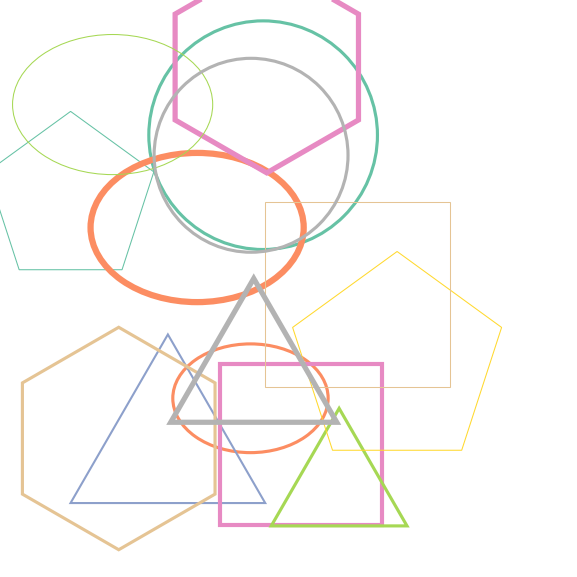[{"shape": "circle", "thickness": 1.5, "radius": 0.99, "center": [0.456, 0.765]}, {"shape": "pentagon", "thickness": 0.5, "radius": 0.76, "center": [0.122, 0.655]}, {"shape": "oval", "thickness": 3, "radius": 0.92, "center": [0.341, 0.605]}, {"shape": "oval", "thickness": 1.5, "radius": 0.67, "center": [0.434, 0.309]}, {"shape": "triangle", "thickness": 1, "radius": 0.97, "center": [0.291, 0.225]}, {"shape": "square", "thickness": 2, "radius": 0.7, "center": [0.521, 0.23]}, {"shape": "hexagon", "thickness": 2.5, "radius": 0.92, "center": [0.462, 0.883]}, {"shape": "oval", "thickness": 0.5, "radius": 0.87, "center": [0.195, 0.818]}, {"shape": "triangle", "thickness": 1.5, "radius": 0.68, "center": [0.587, 0.156]}, {"shape": "pentagon", "thickness": 0.5, "radius": 0.95, "center": [0.688, 0.373]}, {"shape": "square", "thickness": 0.5, "radius": 0.8, "center": [0.619, 0.488]}, {"shape": "hexagon", "thickness": 1.5, "radius": 0.96, "center": [0.206, 0.24]}, {"shape": "triangle", "thickness": 2.5, "radius": 0.83, "center": [0.439, 0.351]}, {"shape": "circle", "thickness": 1.5, "radius": 0.84, "center": [0.435, 0.73]}]